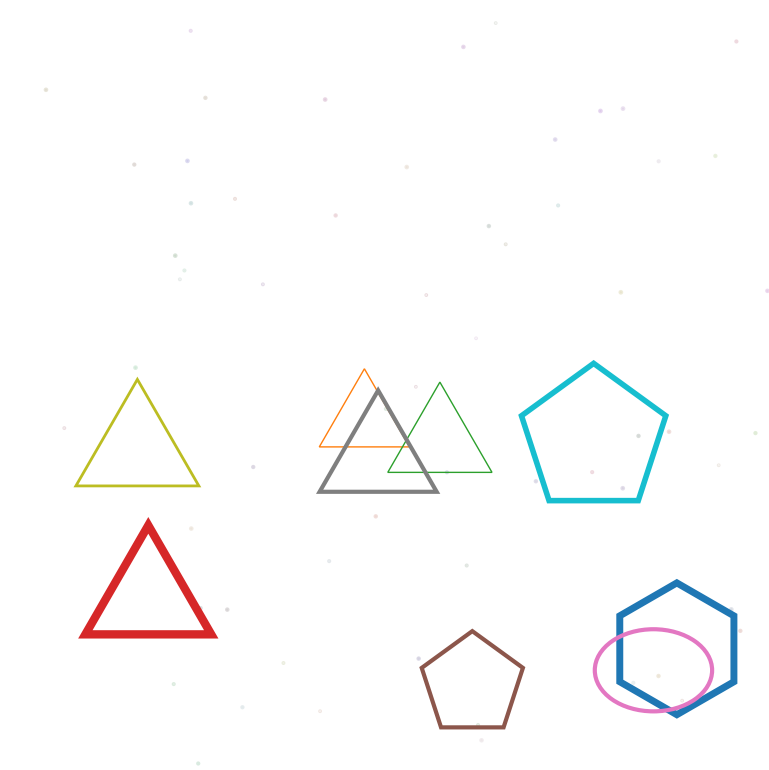[{"shape": "hexagon", "thickness": 2.5, "radius": 0.43, "center": [0.879, 0.157]}, {"shape": "triangle", "thickness": 0.5, "radius": 0.34, "center": [0.473, 0.453]}, {"shape": "triangle", "thickness": 0.5, "radius": 0.39, "center": [0.571, 0.426]}, {"shape": "triangle", "thickness": 3, "radius": 0.47, "center": [0.193, 0.223]}, {"shape": "pentagon", "thickness": 1.5, "radius": 0.35, "center": [0.613, 0.111]}, {"shape": "oval", "thickness": 1.5, "radius": 0.38, "center": [0.849, 0.129]}, {"shape": "triangle", "thickness": 1.5, "radius": 0.44, "center": [0.491, 0.405]}, {"shape": "triangle", "thickness": 1, "radius": 0.46, "center": [0.178, 0.415]}, {"shape": "pentagon", "thickness": 2, "radius": 0.49, "center": [0.771, 0.43]}]